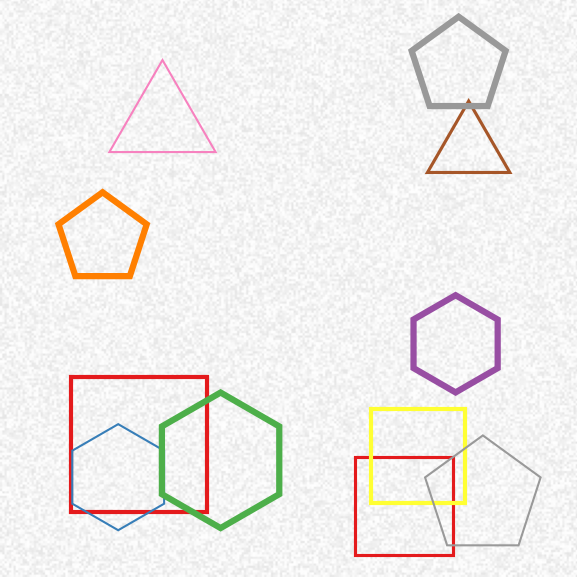[{"shape": "square", "thickness": 2, "radius": 0.59, "center": [0.241, 0.229]}, {"shape": "square", "thickness": 1.5, "radius": 0.43, "center": [0.699, 0.123]}, {"shape": "hexagon", "thickness": 1, "radius": 0.46, "center": [0.205, 0.173]}, {"shape": "hexagon", "thickness": 3, "radius": 0.59, "center": [0.382, 0.202]}, {"shape": "hexagon", "thickness": 3, "radius": 0.42, "center": [0.789, 0.404]}, {"shape": "pentagon", "thickness": 3, "radius": 0.4, "center": [0.178, 0.586]}, {"shape": "square", "thickness": 2, "radius": 0.41, "center": [0.723, 0.21]}, {"shape": "triangle", "thickness": 1.5, "radius": 0.41, "center": [0.812, 0.742]}, {"shape": "triangle", "thickness": 1, "radius": 0.53, "center": [0.281, 0.789]}, {"shape": "pentagon", "thickness": 1, "radius": 0.53, "center": [0.836, 0.14]}, {"shape": "pentagon", "thickness": 3, "radius": 0.43, "center": [0.794, 0.885]}]